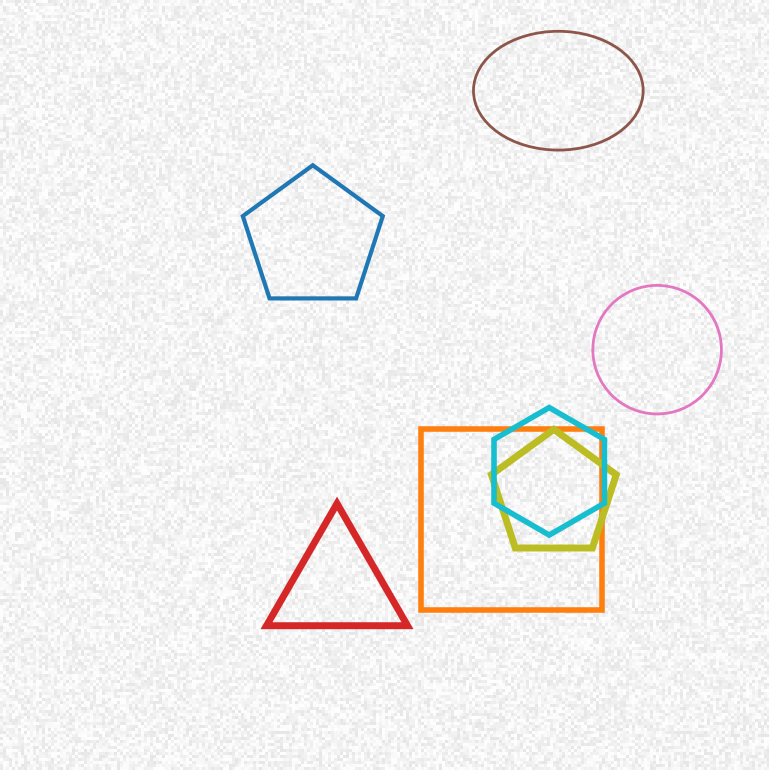[{"shape": "pentagon", "thickness": 1.5, "radius": 0.48, "center": [0.406, 0.69]}, {"shape": "square", "thickness": 2, "radius": 0.59, "center": [0.664, 0.326]}, {"shape": "triangle", "thickness": 2.5, "radius": 0.53, "center": [0.438, 0.24]}, {"shape": "oval", "thickness": 1, "radius": 0.55, "center": [0.725, 0.882]}, {"shape": "circle", "thickness": 1, "radius": 0.42, "center": [0.853, 0.546]}, {"shape": "pentagon", "thickness": 2.5, "radius": 0.43, "center": [0.719, 0.357]}, {"shape": "hexagon", "thickness": 2, "radius": 0.41, "center": [0.713, 0.388]}]